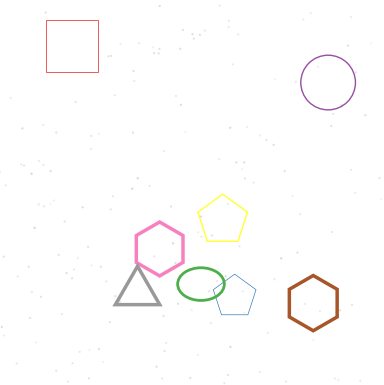[{"shape": "square", "thickness": 0.5, "radius": 0.34, "center": [0.188, 0.881]}, {"shape": "pentagon", "thickness": 0.5, "radius": 0.29, "center": [0.61, 0.23]}, {"shape": "oval", "thickness": 2, "radius": 0.3, "center": [0.522, 0.262]}, {"shape": "circle", "thickness": 1, "radius": 0.35, "center": [0.852, 0.786]}, {"shape": "pentagon", "thickness": 1, "radius": 0.34, "center": [0.578, 0.428]}, {"shape": "hexagon", "thickness": 2.5, "radius": 0.36, "center": [0.814, 0.213]}, {"shape": "hexagon", "thickness": 2.5, "radius": 0.35, "center": [0.415, 0.353]}, {"shape": "triangle", "thickness": 2.5, "radius": 0.33, "center": [0.357, 0.242]}]